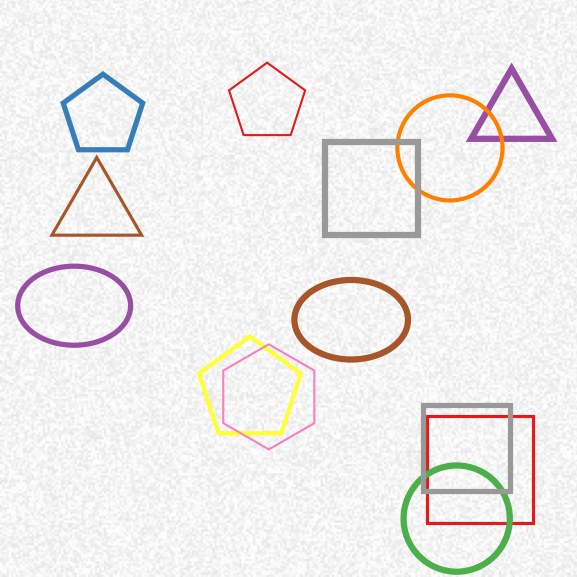[{"shape": "pentagon", "thickness": 1, "radius": 0.35, "center": [0.463, 0.821]}, {"shape": "square", "thickness": 1.5, "radius": 0.46, "center": [0.831, 0.186]}, {"shape": "pentagon", "thickness": 2.5, "radius": 0.36, "center": [0.178, 0.798]}, {"shape": "circle", "thickness": 3, "radius": 0.46, "center": [0.791, 0.101]}, {"shape": "triangle", "thickness": 3, "radius": 0.4, "center": [0.886, 0.799]}, {"shape": "oval", "thickness": 2.5, "radius": 0.49, "center": [0.128, 0.47]}, {"shape": "circle", "thickness": 2, "radius": 0.46, "center": [0.779, 0.743]}, {"shape": "pentagon", "thickness": 2, "radius": 0.46, "center": [0.433, 0.324]}, {"shape": "oval", "thickness": 3, "radius": 0.49, "center": [0.608, 0.445]}, {"shape": "triangle", "thickness": 1.5, "radius": 0.45, "center": [0.168, 0.637]}, {"shape": "hexagon", "thickness": 1, "radius": 0.46, "center": [0.465, 0.312]}, {"shape": "square", "thickness": 3, "radius": 0.41, "center": [0.643, 0.673]}, {"shape": "square", "thickness": 2.5, "radius": 0.37, "center": [0.808, 0.223]}]